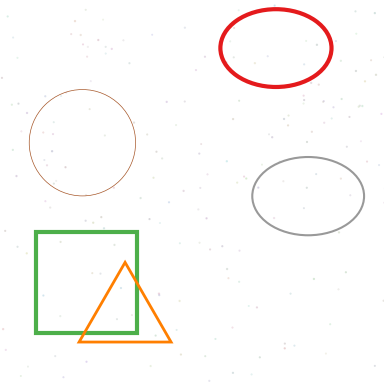[{"shape": "oval", "thickness": 3, "radius": 0.72, "center": [0.717, 0.875]}, {"shape": "square", "thickness": 3, "radius": 0.65, "center": [0.225, 0.266]}, {"shape": "triangle", "thickness": 2, "radius": 0.69, "center": [0.325, 0.181]}, {"shape": "circle", "thickness": 0.5, "radius": 0.69, "center": [0.214, 0.629]}, {"shape": "oval", "thickness": 1.5, "radius": 0.73, "center": [0.8, 0.491]}]